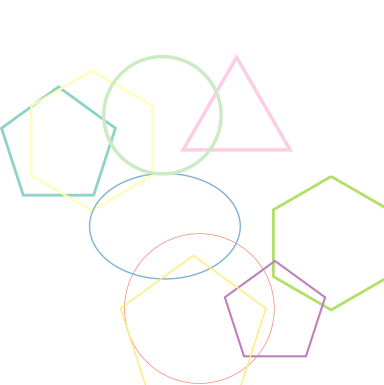[{"shape": "pentagon", "thickness": 2, "radius": 0.78, "center": [0.152, 0.619]}, {"shape": "hexagon", "thickness": 1.5, "radius": 0.91, "center": [0.238, 0.634]}, {"shape": "circle", "thickness": 0.5, "radius": 0.97, "center": [0.518, 0.199]}, {"shape": "oval", "thickness": 1, "radius": 0.98, "center": [0.428, 0.412]}, {"shape": "hexagon", "thickness": 2, "radius": 0.87, "center": [0.86, 0.368]}, {"shape": "triangle", "thickness": 2.5, "radius": 0.8, "center": [0.615, 0.691]}, {"shape": "pentagon", "thickness": 1.5, "radius": 0.68, "center": [0.714, 0.185]}, {"shape": "circle", "thickness": 2.5, "radius": 0.76, "center": [0.422, 0.701]}, {"shape": "pentagon", "thickness": 1, "radius": 0.99, "center": [0.502, 0.138]}]